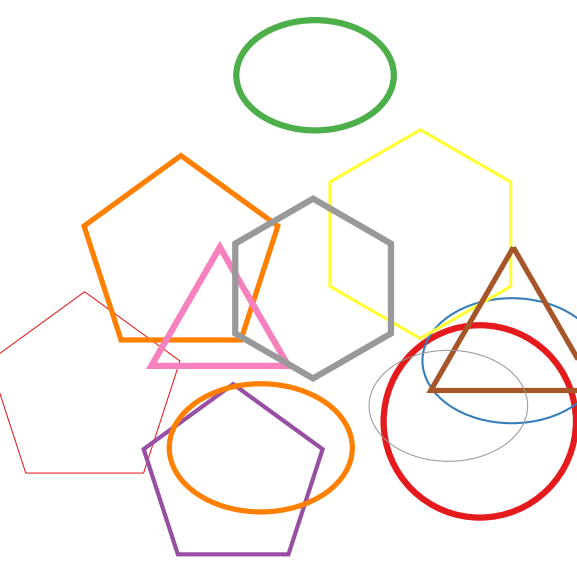[{"shape": "circle", "thickness": 3, "radius": 0.83, "center": [0.831, 0.269]}, {"shape": "pentagon", "thickness": 0.5, "radius": 0.87, "center": [0.147, 0.32]}, {"shape": "oval", "thickness": 1, "radius": 0.77, "center": [0.886, 0.375]}, {"shape": "oval", "thickness": 3, "radius": 0.68, "center": [0.546, 0.869]}, {"shape": "pentagon", "thickness": 2, "radius": 0.81, "center": [0.404, 0.171]}, {"shape": "pentagon", "thickness": 2.5, "radius": 0.88, "center": [0.313, 0.553]}, {"shape": "oval", "thickness": 2.5, "radius": 0.79, "center": [0.452, 0.224]}, {"shape": "hexagon", "thickness": 1.5, "radius": 0.9, "center": [0.728, 0.594]}, {"shape": "triangle", "thickness": 2.5, "radius": 0.83, "center": [0.889, 0.406]}, {"shape": "triangle", "thickness": 3, "radius": 0.69, "center": [0.381, 0.434]}, {"shape": "oval", "thickness": 0.5, "radius": 0.69, "center": [0.776, 0.296]}, {"shape": "hexagon", "thickness": 3, "radius": 0.78, "center": [0.542, 0.499]}]